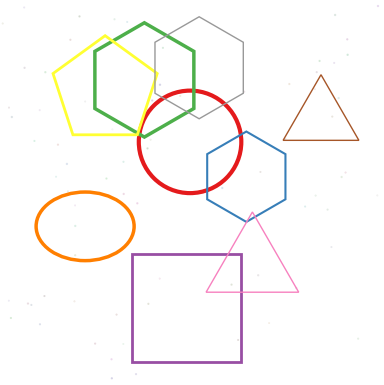[{"shape": "circle", "thickness": 3, "radius": 0.67, "center": [0.494, 0.632]}, {"shape": "hexagon", "thickness": 1.5, "radius": 0.59, "center": [0.64, 0.541]}, {"shape": "hexagon", "thickness": 2.5, "radius": 0.74, "center": [0.375, 0.792]}, {"shape": "square", "thickness": 2, "radius": 0.7, "center": [0.485, 0.2]}, {"shape": "oval", "thickness": 2.5, "radius": 0.64, "center": [0.221, 0.412]}, {"shape": "pentagon", "thickness": 2, "radius": 0.71, "center": [0.273, 0.765]}, {"shape": "triangle", "thickness": 1, "radius": 0.57, "center": [0.834, 0.692]}, {"shape": "triangle", "thickness": 1, "radius": 0.69, "center": [0.656, 0.31]}, {"shape": "hexagon", "thickness": 1, "radius": 0.66, "center": [0.517, 0.824]}]